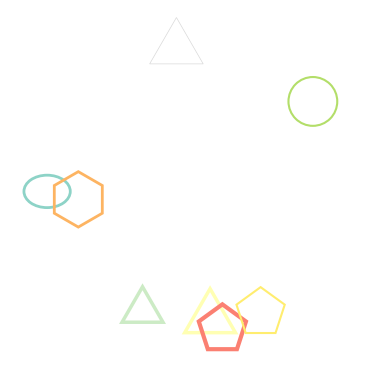[{"shape": "oval", "thickness": 2, "radius": 0.3, "center": [0.122, 0.503]}, {"shape": "triangle", "thickness": 2.5, "radius": 0.38, "center": [0.546, 0.174]}, {"shape": "pentagon", "thickness": 3, "radius": 0.32, "center": [0.578, 0.145]}, {"shape": "hexagon", "thickness": 2, "radius": 0.36, "center": [0.203, 0.482]}, {"shape": "circle", "thickness": 1.5, "radius": 0.32, "center": [0.813, 0.737]}, {"shape": "triangle", "thickness": 0.5, "radius": 0.4, "center": [0.458, 0.874]}, {"shape": "triangle", "thickness": 2.5, "radius": 0.31, "center": [0.37, 0.194]}, {"shape": "pentagon", "thickness": 1.5, "radius": 0.33, "center": [0.677, 0.188]}]